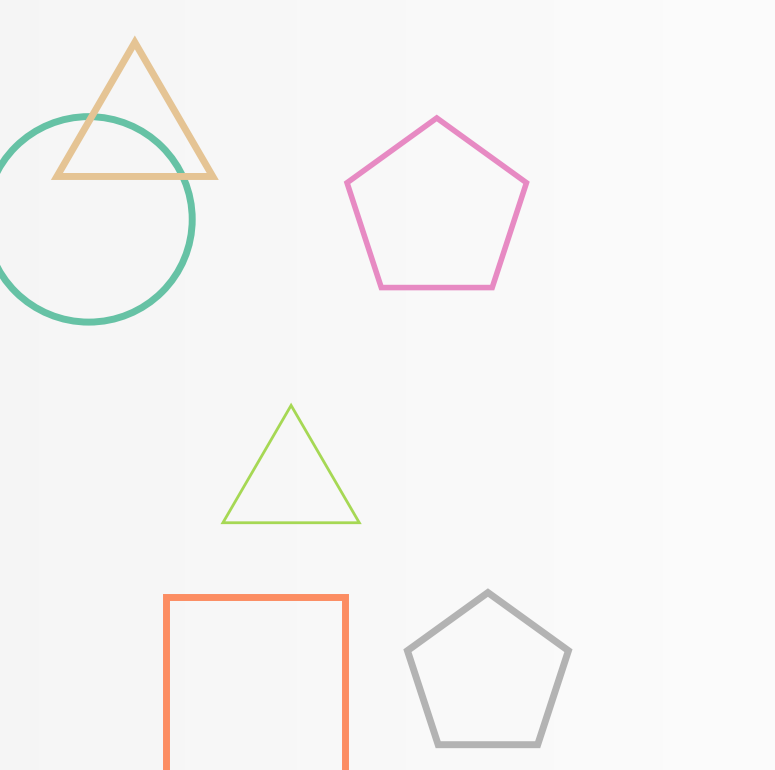[{"shape": "circle", "thickness": 2.5, "radius": 0.67, "center": [0.115, 0.715]}, {"shape": "square", "thickness": 2.5, "radius": 0.58, "center": [0.33, 0.109]}, {"shape": "pentagon", "thickness": 2, "radius": 0.61, "center": [0.564, 0.725]}, {"shape": "triangle", "thickness": 1, "radius": 0.51, "center": [0.376, 0.372]}, {"shape": "triangle", "thickness": 2.5, "radius": 0.58, "center": [0.174, 0.829]}, {"shape": "pentagon", "thickness": 2.5, "radius": 0.55, "center": [0.63, 0.121]}]